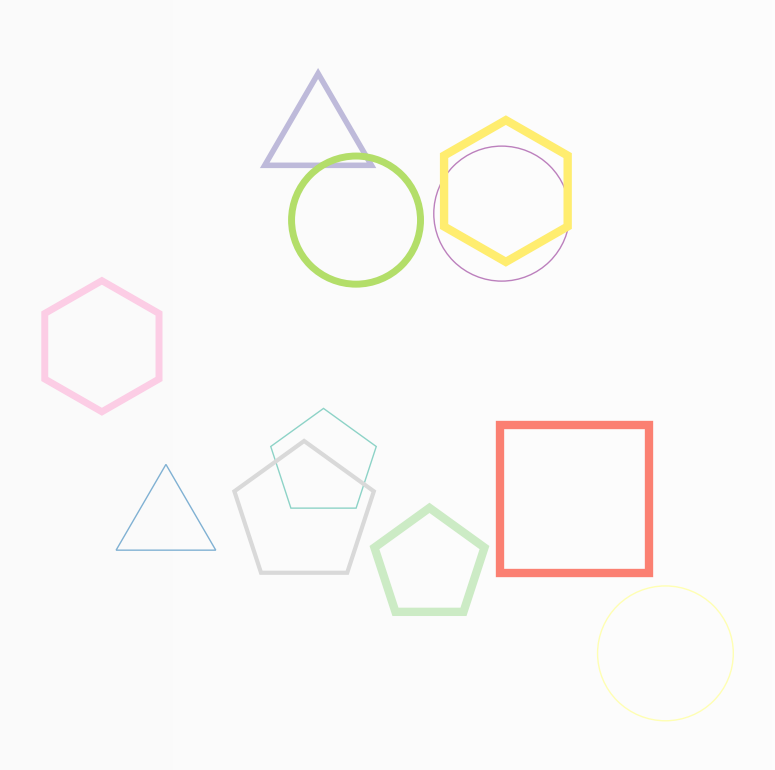[{"shape": "pentagon", "thickness": 0.5, "radius": 0.36, "center": [0.417, 0.398]}, {"shape": "circle", "thickness": 0.5, "radius": 0.44, "center": [0.859, 0.151]}, {"shape": "triangle", "thickness": 2, "radius": 0.4, "center": [0.41, 0.825]}, {"shape": "square", "thickness": 3, "radius": 0.48, "center": [0.741, 0.351]}, {"shape": "triangle", "thickness": 0.5, "radius": 0.37, "center": [0.214, 0.323]}, {"shape": "circle", "thickness": 2.5, "radius": 0.42, "center": [0.459, 0.714]}, {"shape": "hexagon", "thickness": 2.5, "radius": 0.43, "center": [0.131, 0.55]}, {"shape": "pentagon", "thickness": 1.5, "radius": 0.47, "center": [0.392, 0.333]}, {"shape": "circle", "thickness": 0.5, "radius": 0.44, "center": [0.647, 0.723]}, {"shape": "pentagon", "thickness": 3, "radius": 0.37, "center": [0.554, 0.266]}, {"shape": "hexagon", "thickness": 3, "radius": 0.46, "center": [0.653, 0.752]}]